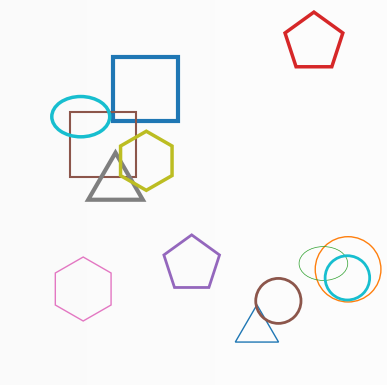[{"shape": "square", "thickness": 3, "radius": 0.42, "center": [0.376, 0.768]}, {"shape": "triangle", "thickness": 1, "radius": 0.32, "center": [0.663, 0.144]}, {"shape": "circle", "thickness": 1, "radius": 0.42, "center": [0.898, 0.3]}, {"shape": "oval", "thickness": 0.5, "radius": 0.31, "center": [0.835, 0.316]}, {"shape": "pentagon", "thickness": 2.5, "radius": 0.39, "center": [0.81, 0.89]}, {"shape": "pentagon", "thickness": 2, "radius": 0.38, "center": [0.495, 0.314]}, {"shape": "circle", "thickness": 2, "radius": 0.29, "center": [0.718, 0.218]}, {"shape": "square", "thickness": 1.5, "radius": 0.43, "center": [0.266, 0.624]}, {"shape": "hexagon", "thickness": 1, "radius": 0.42, "center": [0.215, 0.249]}, {"shape": "triangle", "thickness": 3, "radius": 0.41, "center": [0.298, 0.522]}, {"shape": "hexagon", "thickness": 2.5, "radius": 0.38, "center": [0.378, 0.582]}, {"shape": "circle", "thickness": 2, "radius": 0.29, "center": [0.896, 0.278]}, {"shape": "oval", "thickness": 2.5, "radius": 0.37, "center": [0.208, 0.697]}]